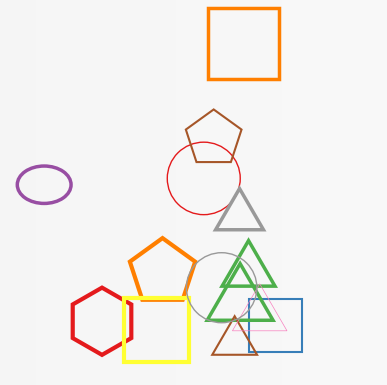[{"shape": "hexagon", "thickness": 3, "radius": 0.44, "center": [0.263, 0.166]}, {"shape": "circle", "thickness": 1, "radius": 0.47, "center": [0.526, 0.537]}, {"shape": "square", "thickness": 1.5, "radius": 0.34, "center": [0.711, 0.154]}, {"shape": "triangle", "thickness": 2.5, "radius": 0.39, "center": [0.641, 0.296]}, {"shape": "triangle", "thickness": 2.5, "radius": 0.49, "center": [0.62, 0.217]}, {"shape": "oval", "thickness": 2.5, "radius": 0.35, "center": [0.114, 0.52]}, {"shape": "square", "thickness": 2.5, "radius": 0.46, "center": [0.628, 0.887]}, {"shape": "pentagon", "thickness": 3, "radius": 0.44, "center": [0.419, 0.293]}, {"shape": "square", "thickness": 3, "radius": 0.42, "center": [0.404, 0.143]}, {"shape": "triangle", "thickness": 1.5, "radius": 0.33, "center": [0.606, 0.112]}, {"shape": "pentagon", "thickness": 1.5, "radius": 0.38, "center": [0.551, 0.64]}, {"shape": "triangle", "thickness": 0.5, "radius": 0.41, "center": [0.67, 0.181]}, {"shape": "triangle", "thickness": 2.5, "radius": 0.36, "center": [0.618, 0.439]}, {"shape": "circle", "thickness": 1, "radius": 0.45, "center": [0.572, 0.253]}]